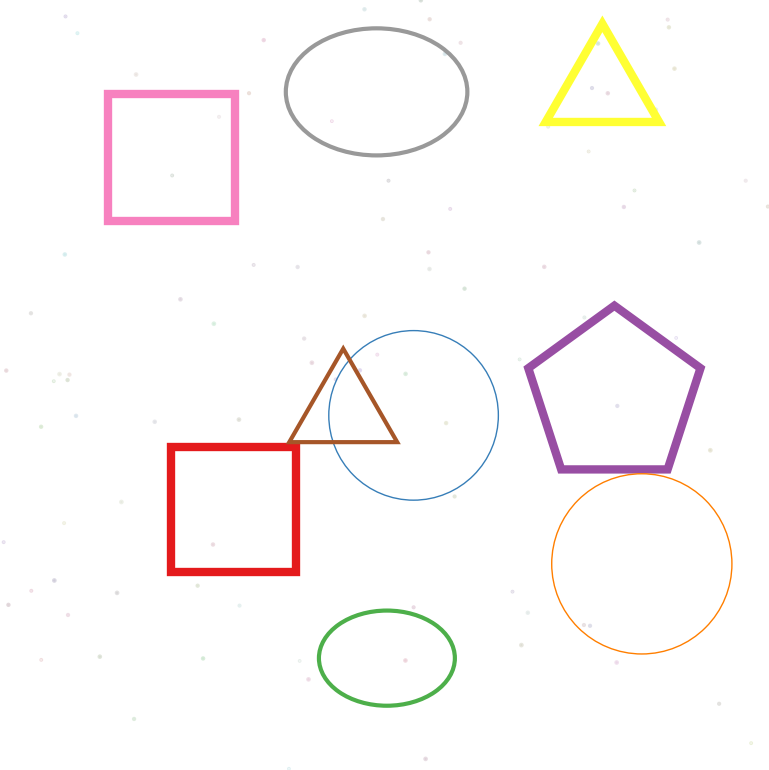[{"shape": "square", "thickness": 3, "radius": 0.41, "center": [0.303, 0.338]}, {"shape": "circle", "thickness": 0.5, "radius": 0.55, "center": [0.537, 0.461]}, {"shape": "oval", "thickness": 1.5, "radius": 0.44, "center": [0.502, 0.145]}, {"shape": "pentagon", "thickness": 3, "radius": 0.59, "center": [0.798, 0.485]}, {"shape": "circle", "thickness": 0.5, "radius": 0.59, "center": [0.834, 0.268]}, {"shape": "triangle", "thickness": 3, "radius": 0.42, "center": [0.782, 0.884]}, {"shape": "triangle", "thickness": 1.5, "radius": 0.4, "center": [0.446, 0.466]}, {"shape": "square", "thickness": 3, "radius": 0.41, "center": [0.223, 0.795]}, {"shape": "oval", "thickness": 1.5, "radius": 0.59, "center": [0.489, 0.881]}]